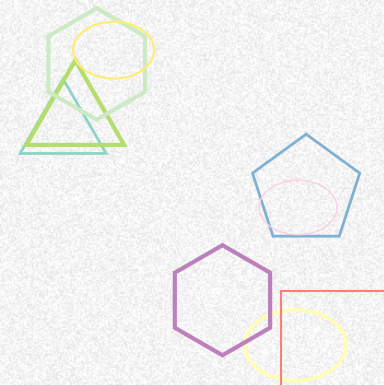[{"shape": "triangle", "thickness": 2, "radius": 0.65, "center": [0.164, 0.666]}, {"shape": "oval", "thickness": 2.5, "radius": 0.66, "center": [0.768, 0.103]}, {"shape": "square", "thickness": 1.5, "radius": 0.7, "center": [0.869, 0.104]}, {"shape": "pentagon", "thickness": 2, "radius": 0.73, "center": [0.795, 0.505]}, {"shape": "triangle", "thickness": 3, "radius": 0.73, "center": [0.195, 0.697]}, {"shape": "oval", "thickness": 1, "radius": 0.51, "center": [0.774, 0.461]}, {"shape": "hexagon", "thickness": 3, "radius": 0.71, "center": [0.578, 0.22]}, {"shape": "hexagon", "thickness": 3, "radius": 0.72, "center": [0.251, 0.834]}, {"shape": "oval", "thickness": 1.5, "radius": 0.53, "center": [0.295, 0.87]}]